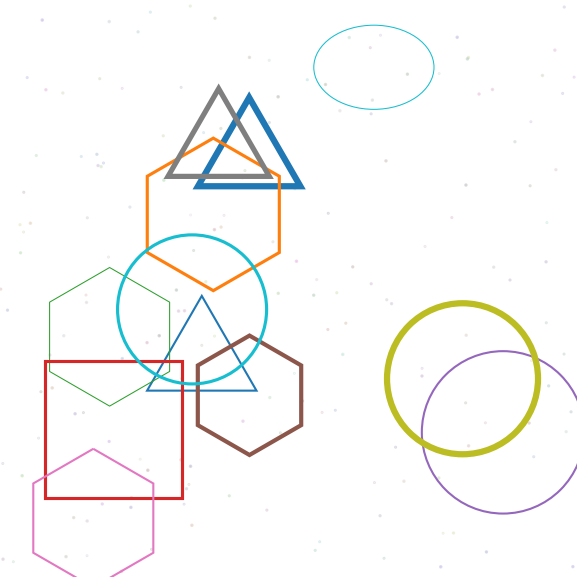[{"shape": "triangle", "thickness": 3, "radius": 0.51, "center": [0.431, 0.728]}, {"shape": "triangle", "thickness": 1, "radius": 0.55, "center": [0.349, 0.377]}, {"shape": "hexagon", "thickness": 1.5, "radius": 0.66, "center": [0.369, 0.628]}, {"shape": "hexagon", "thickness": 0.5, "radius": 0.6, "center": [0.19, 0.416]}, {"shape": "square", "thickness": 1.5, "radius": 0.6, "center": [0.197, 0.255]}, {"shape": "circle", "thickness": 1, "radius": 0.7, "center": [0.871, 0.25]}, {"shape": "hexagon", "thickness": 2, "radius": 0.52, "center": [0.432, 0.315]}, {"shape": "hexagon", "thickness": 1, "radius": 0.6, "center": [0.162, 0.102]}, {"shape": "triangle", "thickness": 2.5, "radius": 0.51, "center": [0.379, 0.744]}, {"shape": "circle", "thickness": 3, "radius": 0.65, "center": [0.801, 0.343]}, {"shape": "oval", "thickness": 0.5, "radius": 0.52, "center": [0.647, 0.883]}, {"shape": "circle", "thickness": 1.5, "radius": 0.65, "center": [0.333, 0.463]}]